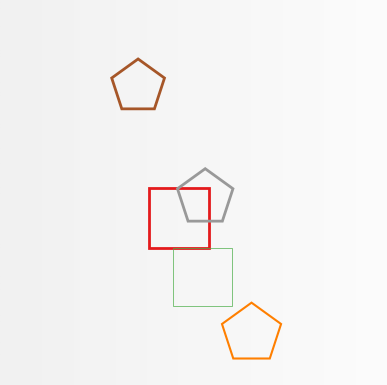[{"shape": "square", "thickness": 2, "radius": 0.39, "center": [0.462, 0.433]}, {"shape": "square", "thickness": 0.5, "radius": 0.38, "center": [0.523, 0.281]}, {"shape": "pentagon", "thickness": 1.5, "radius": 0.4, "center": [0.649, 0.134]}, {"shape": "pentagon", "thickness": 2, "radius": 0.36, "center": [0.356, 0.775]}, {"shape": "pentagon", "thickness": 2, "radius": 0.38, "center": [0.53, 0.487]}]